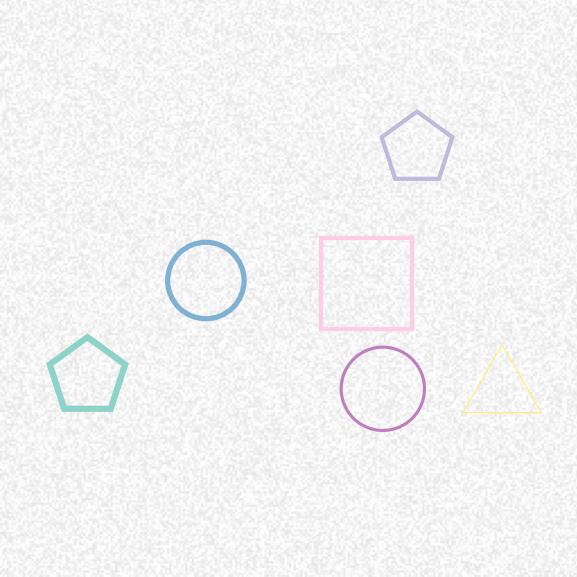[{"shape": "pentagon", "thickness": 3, "radius": 0.34, "center": [0.151, 0.347]}, {"shape": "pentagon", "thickness": 2, "radius": 0.32, "center": [0.722, 0.742]}, {"shape": "circle", "thickness": 2.5, "radius": 0.33, "center": [0.356, 0.513]}, {"shape": "square", "thickness": 2, "radius": 0.39, "center": [0.634, 0.509]}, {"shape": "circle", "thickness": 1.5, "radius": 0.36, "center": [0.663, 0.326]}, {"shape": "triangle", "thickness": 0.5, "radius": 0.39, "center": [0.869, 0.324]}]